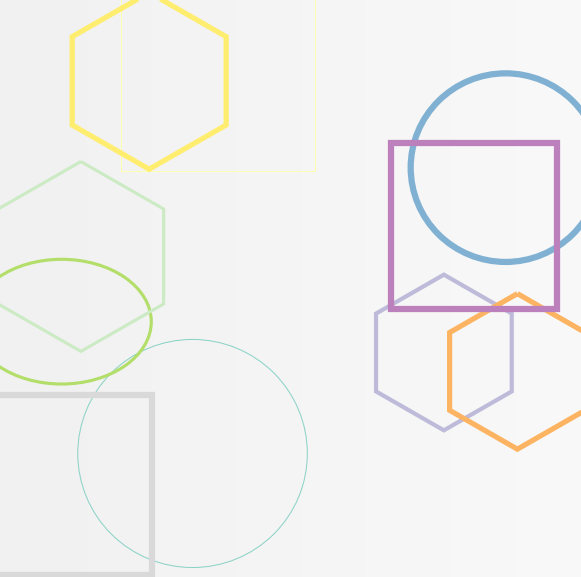[{"shape": "circle", "thickness": 0.5, "radius": 0.99, "center": [0.331, 0.214]}, {"shape": "square", "thickness": 0.5, "radius": 0.84, "center": [0.375, 0.87]}, {"shape": "hexagon", "thickness": 2, "radius": 0.67, "center": [0.764, 0.389]}, {"shape": "circle", "thickness": 3, "radius": 0.82, "center": [0.87, 0.709]}, {"shape": "hexagon", "thickness": 2.5, "radius": 0.67, "center": [0.89, 0.356]}, {"shape": "oval", "thickness": 1.5, "radius": 0.77, "center": [0.106, 0.442]}, {"shape": "square", "thickness": 3, "radius": 0.78, "center": [0.106, 0.159]}, {"shape": "square", "thickness": 3, "radius": 0.72, "center": [0.815, 0.608]}, {"shape": "hexagon", "thickness": 1.5, "radius": 0.82, "center": [0.139, 0.555]}, {"shape": "hexagon", "thickness": 2.5, "radius": 0.76, "center": [0.257, 0.859]}]